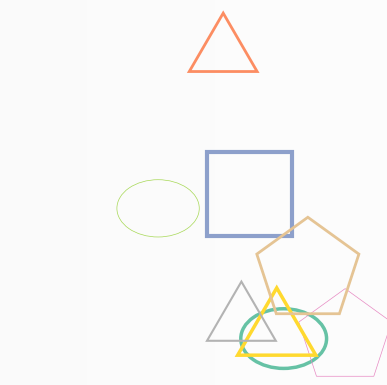[{"shape": "oval", "thickness": 2.5, "radius": 0.55, "center": [0.732, 0.121]}, {"shape": "triangle", "thickness": 2, "radius": 0.51, "center": [0.576, 0.865]}, {"shape": "square", "thickness": 3, "radius": 0.55, "center": [0.644, 0.497]}, {"shape": "pentagon", "thickness": 0.5, "radius": 0.63, "center": [0.891, 0.124]}, {"shape": "oval", "thickness": 0.5, "radius": 0.53, "center": [0.408, 0.459]}, {"shape": "triangle", "thickness": 2.5, "radius": 0.58, "center": [0.714, 0.136]}, {"shape": "pentagon", "thickness": 2, "radius": 0.69, "center": [0.794, 0.297]}, {"shape": "triangle", "thickness": 1.5, "radius": 0.51, "center": [0.623, 0.166]}]